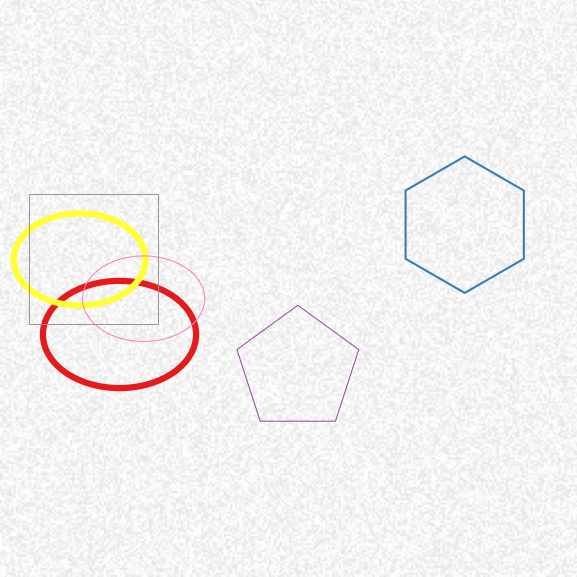[{"shape": "oval", "thickness": 3, "radius": 0.66, "center": [0.207, 0.42]}, {"shape": "hexagon", "thickness": 1, "radius": 0.59, "center": [0.805, 0.61]}, {"shape": "pentagon", "thickness": 0.5, "radius": 0.55, "center": [0.516, 0.36]}, {"shape": "oval", "thickness": 3, "radius": 0.57, "center": [0.138, 0.55]}, {"shape": "oval", "thickness": 0.5, "radius": 0.53, "center": [0.249, 0.482]}, {"shape": "square", "thickness": 0.5, "radius": 0.56, "center": [0.162, 0.551]}]